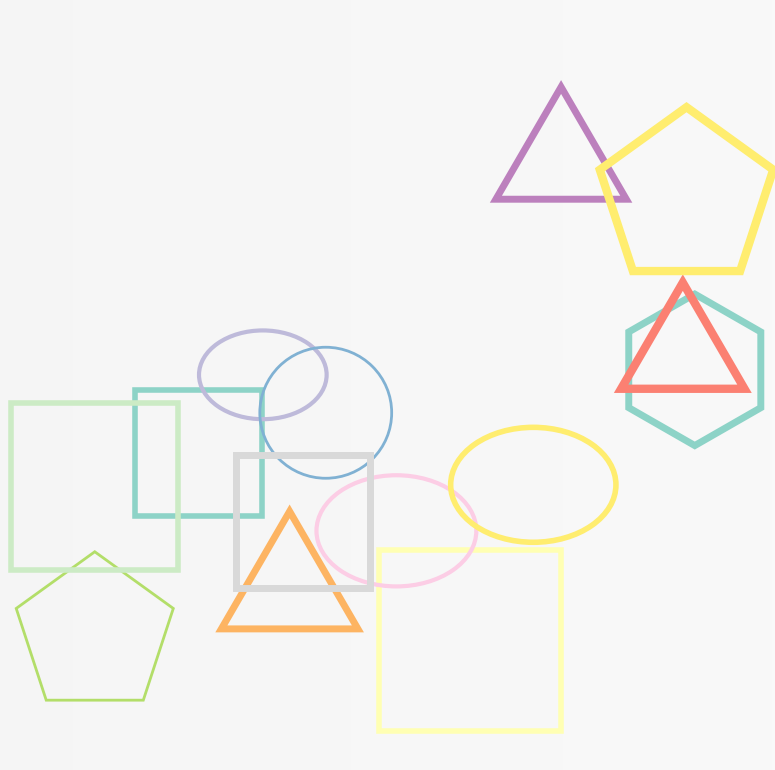[{"shape": "hexagon", "thickness": 2.5, "radius": 0.49, "center": [0.896, 0.52]}, {"shape": "square", "thickness": 2, "radius": 0.41, "center": [0.256, 0.412]}, {"shape": "square", "thickness": 2, "radius": 0.59, "center": [0.606, 0.168]}, {"shape": "oval", "thickness": 1.5, "radius": 0.41, "center": [0.339, 0.513]}, {"shape": "triangle", "thickness": 3, "radius": 0.46, "center": [0.881, 0.541]}, {"shape": "circle", "thickness": 1, "radius": 0.43, "center": [0.42, 0.464]}, {"shape": "triangle", "thickness": 2.5, "radius": 0.51, "center": [0.374, 0.234]}, {"shape": "pentagon", "thickness": 1, "radius": 0.53, "center": [0.122, 0.177]}, {"shape": "oval", "thickness": 1.5, "radius": 0.52, "center": [0.511, 0.311]}, {"shape": "square", "thickness": 2.5, "radius": 0.43, "center": [0.391, 0.323]}, {"shape": "triangle", "thickness": 2.5, "radius": 0.49, "center": [0.724, 0.79]}, {"shape": "square", "thickness": 2, "radius": 0.54, "center": [0.122, 0.368]}, {"shape": "pentagon", "thickness": 3, "radius": 0.59, "center": [0.886, 0.743]}, {"shape": "oval", "thickness": 2, "radius": 0.53, "center": [0.688, 0.37]}]